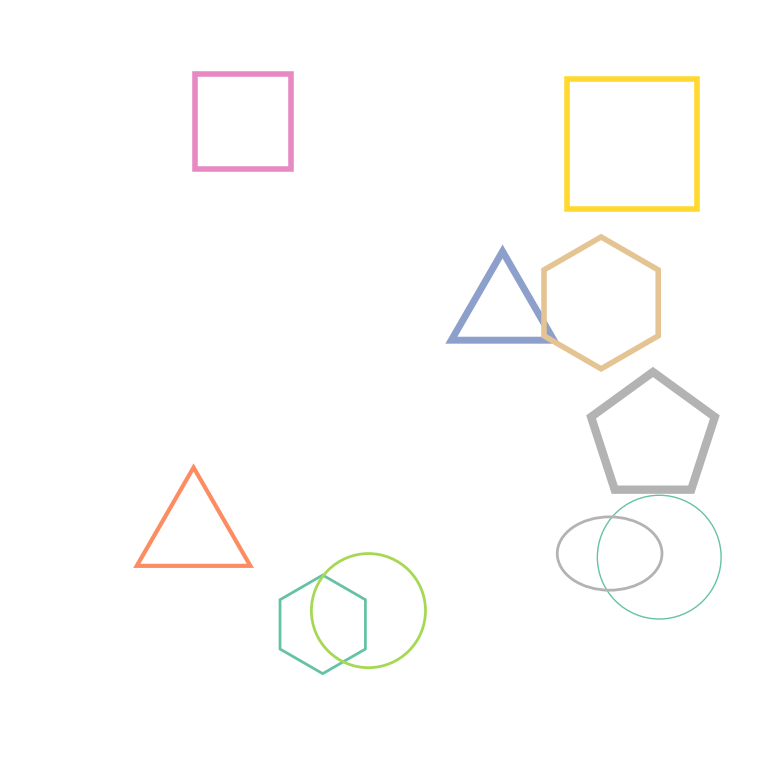[{"shape": "circle", "thickness": 0.5, "radius": 0.4, "center": [0.856, 0.276]}, {"shape": "hexagon", "thickness": 1, "radius": 0.32, "center": [0.419, 0.189]}, {"shape": "triangle", "thickness": 1.5, "radius": 0.43, "center": [0.251, 0.308]}, {"shape": "triangle", "thickness": 2.5, "radius": 0.38, "center": [0.653, 0.597]}, {"shape": "square", "thickness": 2, "radius": 0.31, "center": [0.316, 0.842]}, {"shape": "circle", "thickness": 1, "radius": 0.37, "center": [0.478, 0.207]}, {"shape": "square", "thickness": 2, "radius": 0.42, "center": [0.821, 0.813]}, {"shape": "hexagon", "thickness": 2, "radius": 0.43, "center": [0.781, 0.607]}, {"shape": "oval", "thickness": 1, "radius": 0.34, "center": [0.792, 0.281]}, {"shape": "pentagon", "thickness": 3, "radius": 0.42, "center": [0.848, 0.432]}]